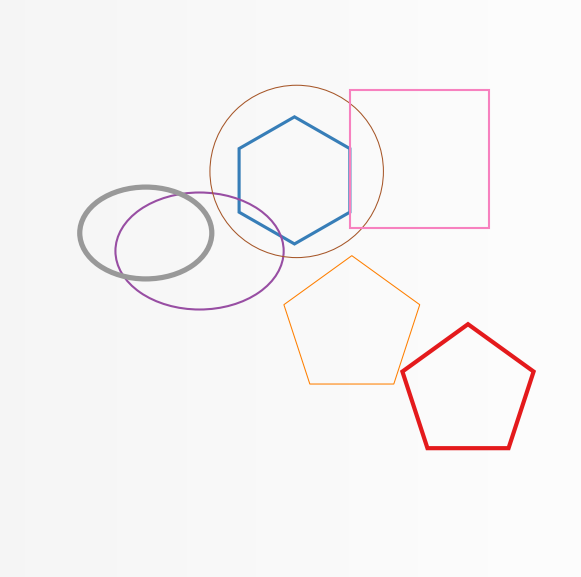[{"shape": "pentagon", "thickness": 2, "radius": 0.59, "center": [0.805, 0.319]}, {"shape": "hexagon", "thickness": 1.5, "radius": 0.55, "center": [0.507, 0.687]}, {"shape": "oval", "thickness": 1, "radius": 0.72, "center": [0.343, 0.564]}, {"shape": "pentagon", "thickness": 0.5, "radius": 0.61, "center": [0.605, 0.434]}, {"shape": "circle", "thickness": 0.5, "radius": 0.75, "center": [0.51, 0.702]}, {"shape": "square", "thickness": 1, "radius": 0.6, "center": [0.721, 0.724]}, {"shape": "oval", "thickness": 2.5, "radius": 0.57, "center": [0.251, 0.596]}]